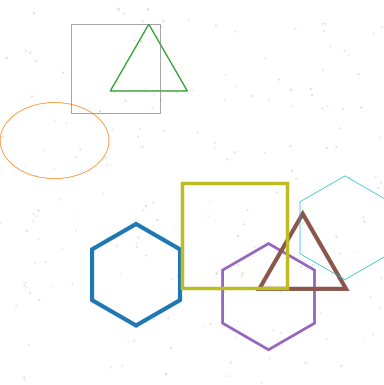[{"shape": "hexagon", "thickness": 3, "radius": 0.66, "center": [0.353, 0.286]}, {"shape": "oval", "thickness": 0.5, "radius": 0.71, "center": [0.142, 0.635]}, {"shape": "triangle", "thickness": 1, "radius": 0.58, "center": [0.386, 0.821]}, {"shape": "hexagon", "thickness": 2, "radius": 0.69, "center": [0.698, 0.229]}, {"shape": "triangle", "thickness": 3, "radius": 0.65, "center": [0.786, 0.315]}, {"shape": "square", "thickness": 0.5, "radius": 0.58, "center": [0.3, 0.823]}, {"shape": "square", "thickness": 2.5, "radius": 0.68, "center": [0.608, 0.388]}, {"shape": "hexagon", "thickness": 0.5, "radius": 0.67, "center": [0.896, 0.408]}]